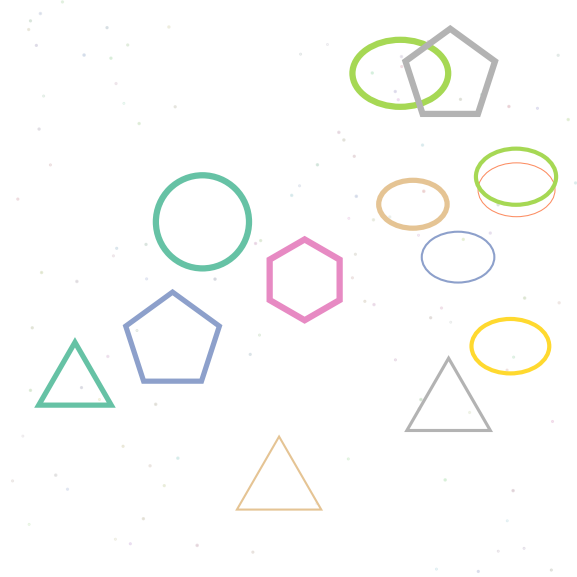[{"shape": "triangle", "thickness": 2.5, "radius": 0.36, "center": [0.13, 0.334]}, {"shape": "circle", "thickness": 3, "radius": 0.4, "center": [0.351, 0.615]}, {"shape": "oval", "thickness": 0.5, "radius": 0.33, "center": [0.894, 0.671]}, {"shape": "pentagon", "thickness": 2.5, "radius": 0.43, "center": [0.299, 0.408]}, {"shape": "oval", "thickness": 1, "radius": 0.31, "center": [0.793, 0.554]}, {"shape": "hexagon", "thickness": 3, "radius": 0.35, "center": [0.528, 0.515]}, {"shape": "oval", "thickness": 2, "radius": 0.35, "center": [0.894, 0.693]}, {"shape": "oval", "thickness": 3, "radius": 0.41, "center": [0.693, 0.872]}, {"shape": "oval", "thickness": 2, "radius": 0.34, "center": [0.884, 0.4]}, {"shape": "triangle", "thickness": 1, "radius": 0.42, "center": [0.483, 0.159]}, {"shape": "oval", "thickness": 2.5, "radius": 0.3, "center": [0.715, 0.645]}, {"shape": "pentagon", "thickness": 3, "radius": 0.41, "center": [0.78, 0.868]}, {"shape": "triangle", "thickness": 1.5, "radius": 0.42, "center": [0.777, 0.295]}]